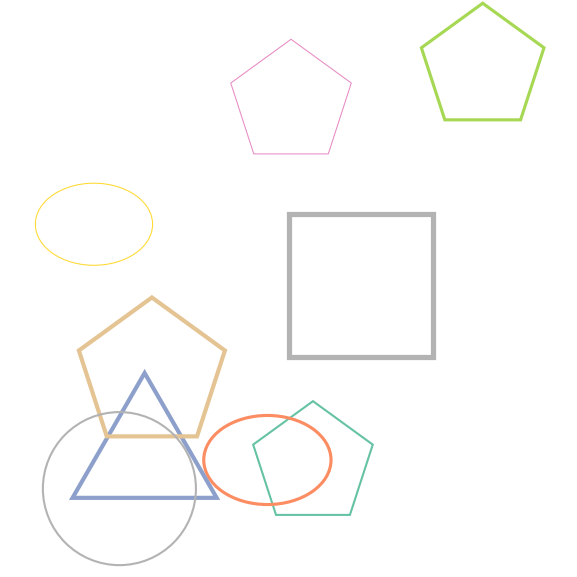[{"shape": "pentagon", "thickness": 1, "radius": 0.54, "center": [0.542, 0.196]}, {"shape": "oval", "thickness": 1.5, "radius": 0.55, "center": [0.463, 0.203]}, {"shape": "triangle", "thickness": 2, "radius": 0.72, "center": [0.25, 0.209]}, {"shape": "pentagon", "thickness": 0.5, "radius": 0.55, "center": [0.504, 0.821]}, {"shape": "pentagon", "thickness": 1.5, "radius": 0.56, "center": [0.836, 0.882]}, {"shape": "oval", "thickness": 0.5, "radius": 0.51, "center": [0.163, 0.611]}, {"shape": "pentagon", "thickness": 2, "radius": 0.66, "center": [0.263, 0.351]}, {"shape": "circle", "thickness": 1, "radius": 0.66, "center": [0.207, 0.153]}, {"shape": "square", "thickness": 2.5, "radius": 0.62, "center": [0.625, 0.505]}]